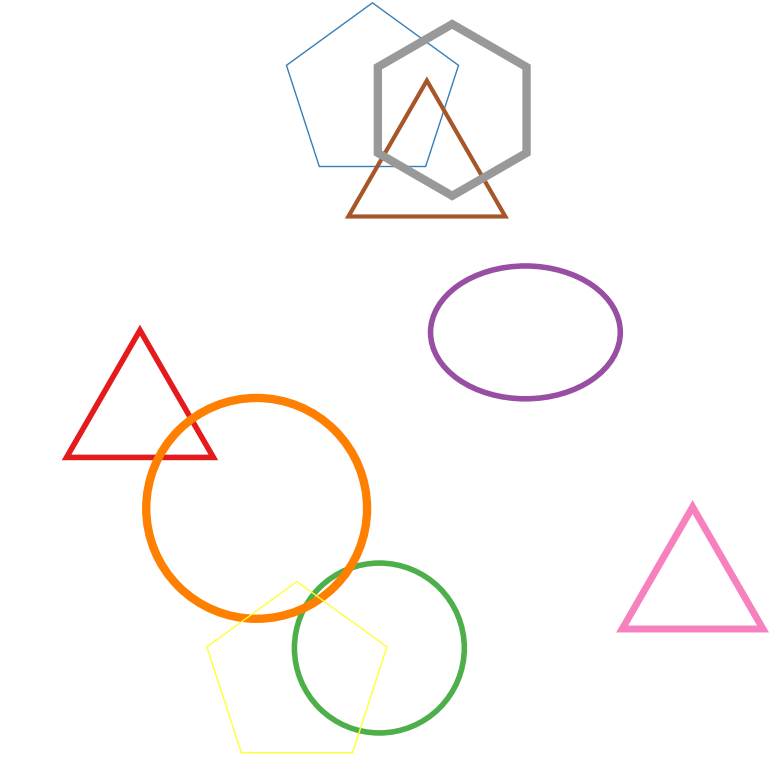[{"shape": "triangle", "thickness": 2, "radius": 0.55, "center": [0.182, 0.461]}, {"shape": "pentagon", "thickness": 0.5, "radius": 0.59, "center": [0.484, 0.879]}, {"shape": "circle", "thickness": 2, "radius": 0.55, "center": [0.493, 0.158]}, {"shape": "oval", "thickness": 2, "radius": 0.62, "center": [0.682, 0.568]}, {"shape": "circle", "thickness": 3, "radius": 0.72, "center": [0.333, 0.34]}, {"shape": "pentagon", "thickness": 0.5, "radius": 0.61, "center": [0.386, 0.122]}, {"shape": "triangle", "thickness": 1.5, "radius": 0.59, "center": [0.554, 0.778]}, {"shape": "triangle", "thickness": 2.5, "radius": 0.53, "center": [0.899, 0.236]}, {"shape": "hexagon", "thickness": 3, "radius": 0.56, "center": [0.587, 0.857]}]